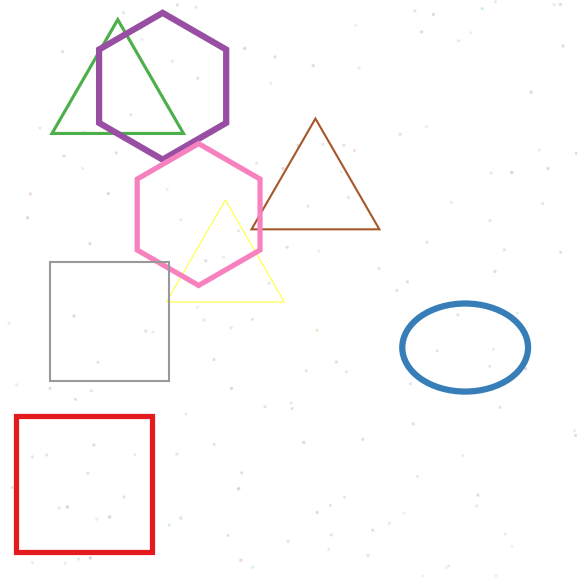[{"shape": "square", "thickness": 2.5, "radius": 0.59, "center": [0.145, 0.161]}, {"shape": "oval", "thickness": 3, "radius": 0.54, "center": [0.805, 0.397]}, {"shape": "triangle", "thickness": 1.5, "radius": 0.66, "center": [0.204, 0.834]}, {"shape": "hexagon", "thickness": 3, "radius": 0.64, "center": [0.282, 0.85]}, {"shape": "triangle", "thickness": 0.5, "radius": 0.59, "center": [0.39, 0.535]}, {"shape": "triangle", "thickness": 1, "radius": 0.64, "center": [0.546, 0.666]}, {"shape": "hexagon", "thickness": 2.5, "radius": 0.61, "center": [0.344, 0.628]}, {"shape": "square", "thickness": 1, "radius": 0.52, "center": [0.189, 0.442]}]